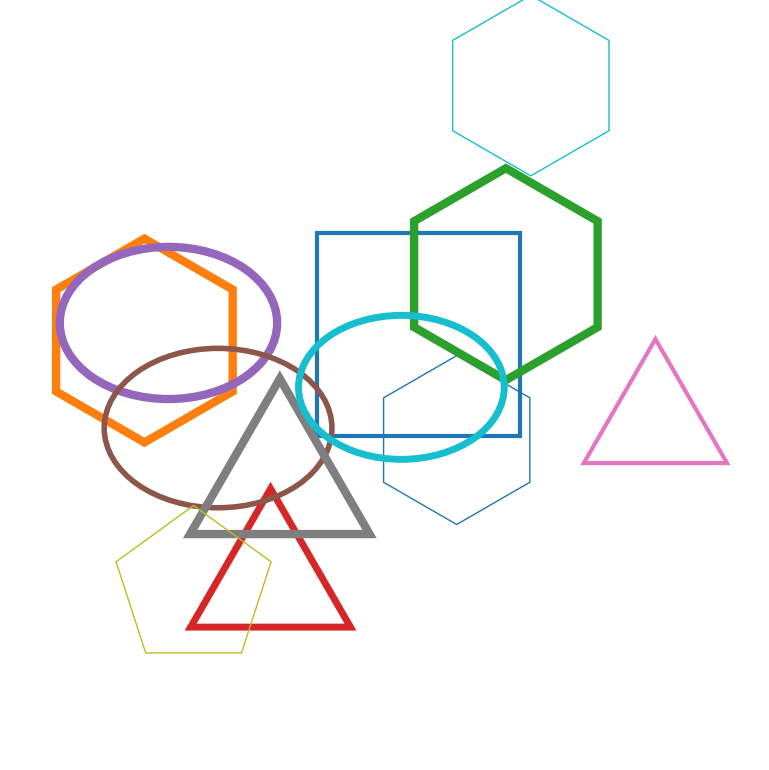[{"shape": "hexagon", "thickness": 0.5, "radius": 0.55, "center": [0.593, 0.428]}, {"shape": "square", "thickness": 1.5, "radius": 0.66, "center": [0.544, 0.566]}, {"shape": "hexagon", "thickness": 3, "radius": 0.66, "center": [0.188, 0.558]}, {"shape": "hexagon", "thickness": 3, "radius": 0.69, "center": [0.657, 0.644]}, {"shape": "triangle", "thickness": 2.5, "radius": 0.6, "center": [0.351, 0.245]}, {"shape": "oval", "thickness": 3, "radius": 0.71, "center": [0.219, 0.581]}, {"shape": "oval", "thickness": 2, "radius": 0.74, "center": [0.283, 0.444]}, {"shape": "triangle", "thickness": 1.5, "radius": 0.54, "center": [0.851, 0.452]}, {"shape": "triangle", "thickness": 3, "radius": 0.67, "center": [0.363, 0.374]}, {"shape": "pentagon", "thickness": 0.5, "radius": 0.53, "center": [0.251, 0.238]}, {"shape": "hexagon", "thickness": 0.5, "radius": 0.59, "center": [0.689, 0.889]}, {"shape": "oval", "thickness": 2.5, "radius": 0.67, "center": [0.521, 0.497]}]